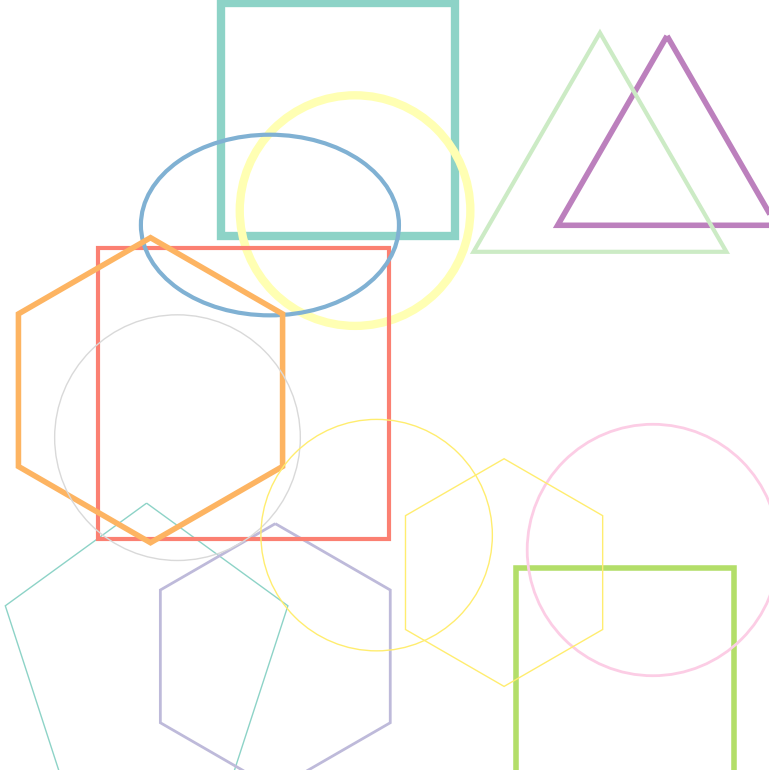[{"shape": "pentagon", "thickness": 0.5, "radius": 0.96, "center": [0.19, 0.154]}, {"shape": "square", "thickness": 3, "radius": 0.76, "center": [0.439, 0.845]}, {"shape": "circle", "thickness": 3, "radius": 0.75, "center": [0.461, 0.726]}, {"shape": "hexagon", "thickness": 1, "radius": 0.86, "center": [0.358, 0.148]}, {"shape": "square", "thickness": 1.5, "radius": 0.95, "center": [0.316, 0.489]}, {"shape": "oval", "thickness": 1.5, "radius": 0.84, "center": [0.351, 0.708]}, {"shape": "hexagon", "thickness": 2, "radius": 0.99, "center": [0.195, 0.493]}, {"shape": "square", "thickness": 2, "radius": 0.71, "center": [0.812, 0.121]}, {"shape": "circle", "thickness": 1, "radius": 0.82, "center": [0.848, 0.286]}, {"shape": "circle", "thickness": 0.5, "radius": 0.8, "center": [0.23, 0.432]}, {"shape": "triangle", "thickness": 2, "radius": 0.82, "center": [0.866, 0.789]}, {"shape": "triangle", "thickness": 1.5, "radius": 0.95, "center": [0.779, 0.768]}, {"shape": "circle", "thickness": 0.5, "radius": 0.75, "center": [0.489, 0.305]}, {"shape": "hexagon", "thickness": 0.5, "radius": 0.74, "center": [0.655, 0.256]}]